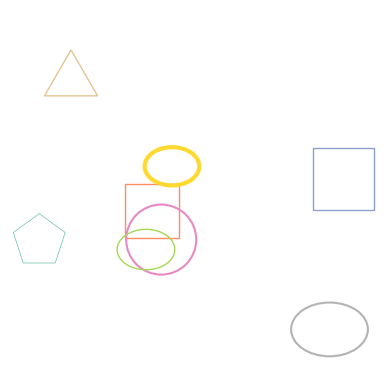[{"shape": "pentagon", "thickness": 0.5, "radius": 0.35, "center": [0.102, 0.374]}, {"shape": "square", "thickness": 1, "radius": 0.35, "center": [0.394, 0.451]}, {"shape": "square", "thickness": 1, "radius": 0.4, "center": [0.892, 0.535]}, {"shape": "circle", "thickness": 1.5, "radius": 0.45, "center": [0.419, 0.378]}, {"shape": "oval", "thickness": 1, "radius": 0.37, "center": [0.379, 0.352]}, {"shape": "oval", "thickness": 3, "radius": 0.35, "center": [0.447, 0.568]}, {"shape": "triangle", "thickness": 1, "radius": 0.4, "center": [0.184, 0.791]}, {"shape": "oval", "thickness": 1.5, "radius": 0.5, "center": [0.856, 0.144]}]